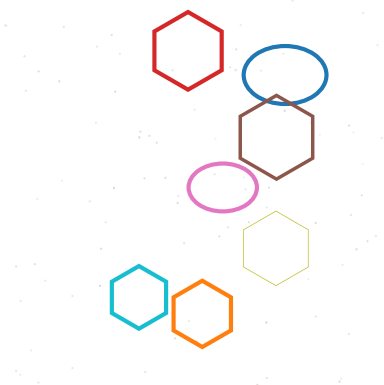[{"shape": "oval", "thickness": 3, "radius": 0.54, "center": [0.74, 0.805]}, {"shape": "hexagon", "thickness": 3, "radius": 0.43, "center": [0.525, 0.185]}, {"shape": "hexagon", "thickness": 3, "radius": 0.5, "center": [0.488, 0.868]}, {"shape": "hexagon", "thickness": 2.5, "radius": 0.54, "center": [0.718, 0.643]}, {"shape": "oval", "thickness": 3, "radius": 0.44, "center": [0.579, 0.513]}, {"shape": "hexagon", "thickness": 0.5, "radius": 0.48, "center": [0.717, 0.355]}, {"shape": "hexagon", "thickness": 3, "radius": 0.41, "center": [0.361, 0.228]}]